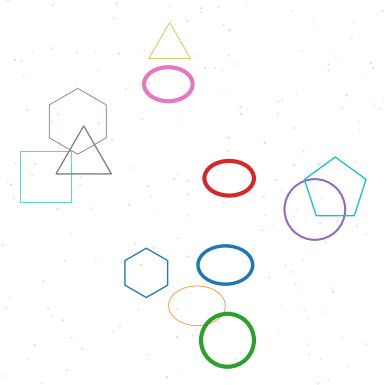[{"shape": "hexagon", "thickness": 1, "radius": 0.32, "center": [0.38, 0.291]}, {"shape": "oval", "thickness": 2.5, "radius": 0.36, "center": [0.585, 0.312]}, {"shape": "oval", "thickness": 0.5, "radius": 0.37, "center": [0.512, 0.206]}, {"shape": "circle", "thickness": 3, "radius": 0.34, "center": [0.591, 0.116]}, {"shape": "oval", "thickness": 3, "radius": 0.32, "center": [0.595, 0.537]}, {"shape": "circle", "thickness": 1.5, "radius": 0.39, "center": [0.818, 0.456]}, {"shape": "hexagon", "thickness": 0.5, "radius": 0.43, "center": [0.202, 0.685]}, {"shape": "oval", "thickness": 3, "radius": 0.32, "center": [0.437, 0.781]}, {"shape": "triangle", "thickness": 1, "radius": 0.42, "center": [0.217, 0.59]}, {"shape": "triangle", "thickness": 0.5, "radius": 0.31, "center": [0.441, 0.879]}, {"shape": "pentagon", "thickness": 1, "radius": 0.42, "center": [0.871, 0.508]}, {"shape": "square", "thickness": 0.5, "radius": 0.33, "center": [0.117, 0.541]}]